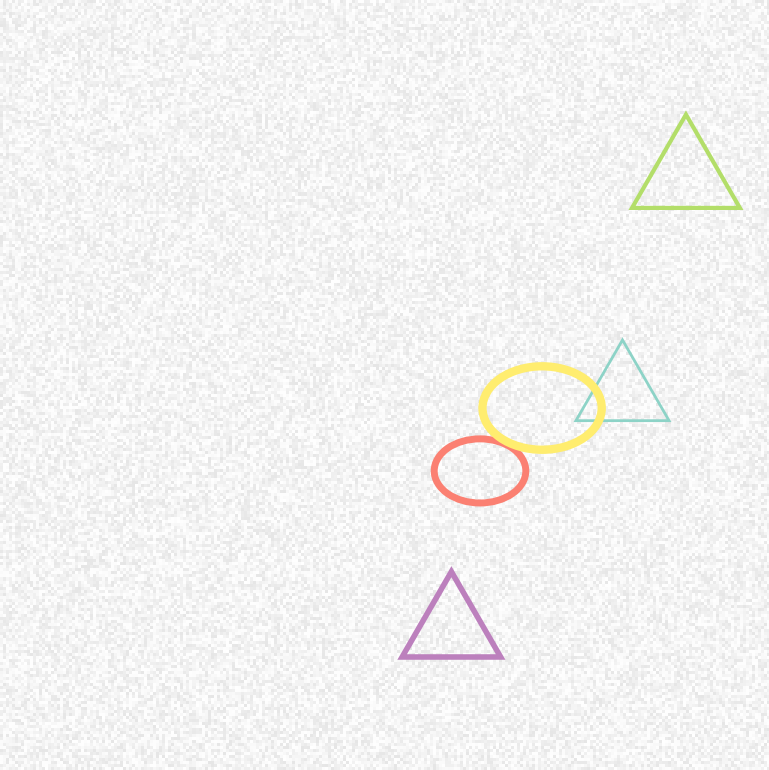[{"shape": "triangle", "thickness": 1, "radius": 0.35, "center": [0.808, 0.489]}, {"shape": "oval", "thickness": 2.5, "radius": 0.3, "center": [0.623, 0.388]}, {"shape": "triangle", "thickness": 1.5, "radius": 0.4, "center": [0.891, 0.77]}, {"shape": "triangle", "thickness": 2, "radius": 0.37, "center": [0.586, 0.184]}, {"shape": "oval", "thickness": 3, "radius": 0.39, "center": [0.704, 0.47]}]